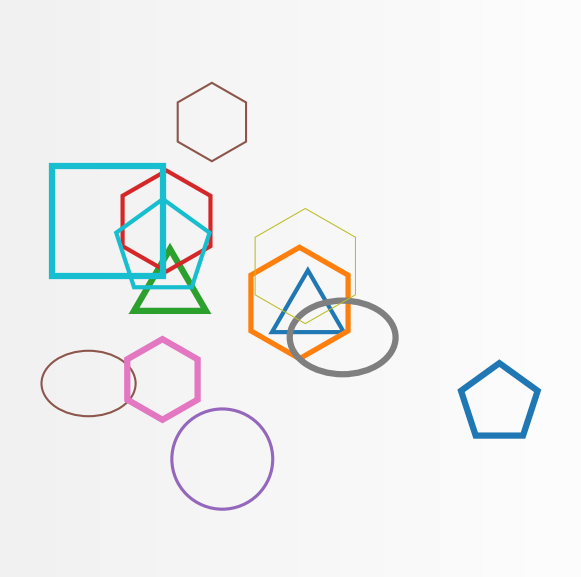[{"shape": "pentagon", "thickness": 3, "radius": 0.35, "center": [0.859, 0.301]}, {"shape": "triangle", "thickness": 2, "radius": 0.36, "center": [0.53, 0.46]}, {"shape": "hexagon", "thickness": 2.5, "radius": 0.48, "center": [0.515, 0.474]}, {"shape": "triangle", "thickness": 3, "radius": 0.36, "center": [0.292, 0.497]}, {"shape": "hexagon", "thickness": 2, "radius": 0.44, "center": [0.286, 0.616]}, {"shape": "circle", "thickness": 1.5, "radius": 0.43, "center": [0.382, 0.204]}, {"shape": "oval", "thickness": 1, "radius": 0.4, "center": [0.152, 0.335]}, {"shape": "hexagon", "thickness": 1, "radius": 0.34, "center": [0.365, 0.788]}, {"shape": "hexagon", "thickness": 3, "radius": 0.35, "center": [0.279, 0.342]}, {"shape": "oval", "thickness": 3, "radius": 0.46, "center": [0.59, 0.415]}, {"shape": "hexagon", "thickness": 0.5, "radius": 0.5, "center": [0.525, 0.538]}, {"shape": "pentagon", "thickness": 2, "radius": 0.42, "center": [0.28, 0.57]}, {"shape": "square", "thickness": 3, "radius": 0.48, "center": [0.185, 0.616]}]